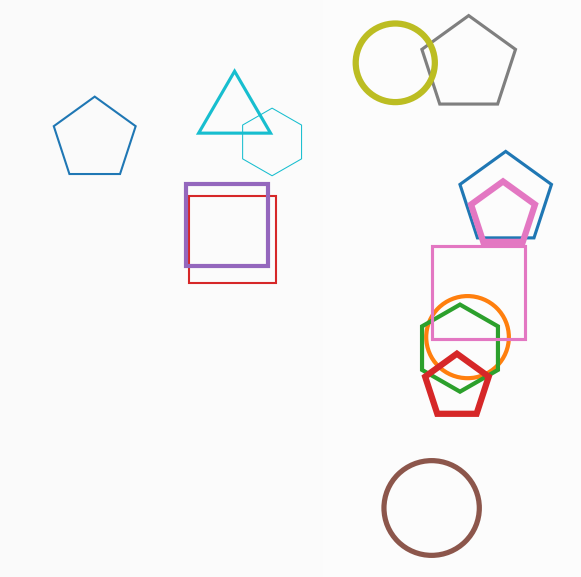[{"shape": "pentagon", "thickness": 1.5, "radius": 0.41, "center": [0.87, 0.654]}, {"shape": "pentagon", "thickness": 1, "radius": 0.37, "center": [0.163, 0.758]}, {"shape": "circle", "thickness": 2, "radius": 0.36, "center": [0.804, 0.415]}, {"shape": "hexagon", "thickness": 2, "radius": 0.38, "center": [0.791, 0.396]}, {"shape": "square", "thickness": 1, "radius": 0.38, "center": [0.4, 0.585]}, {"shape": "pentagon", "thickness": 3, "radius": 0.29, "center": [0.786, 0.329]}, {"shape": "square", "thickness": 2, "radius": 0.35, "center": [0.391, 0.609]}, {"shape": "circle", "thickness": 2.5, "radius": 0.41, "center": [0.743, 0.119]}, {"shape": "pentagon", "thickness": 3, "radius": 0.29, "center": [0.865, 0.627]}, {"shape": "square", "thickness": 1.5, "radius": 0.4, "center": [0.823, 0.493]}, {"shape": "pentagon", "thickness": 1.5, "radius": 0.42, "center": [0.806, 0.887]}, {"shape": "circle", "thickness": 3, "radius": 0.34, "center": [0.68, 0.89]}, {"shape": "triangle", "thickness": 1.5, "radius": 0.36, "center": [0.404, 0.804]}, {"shape": "hexagon", "thickness": 0.5, "radius": 0.29, "center": [0.468, 0.753]}]